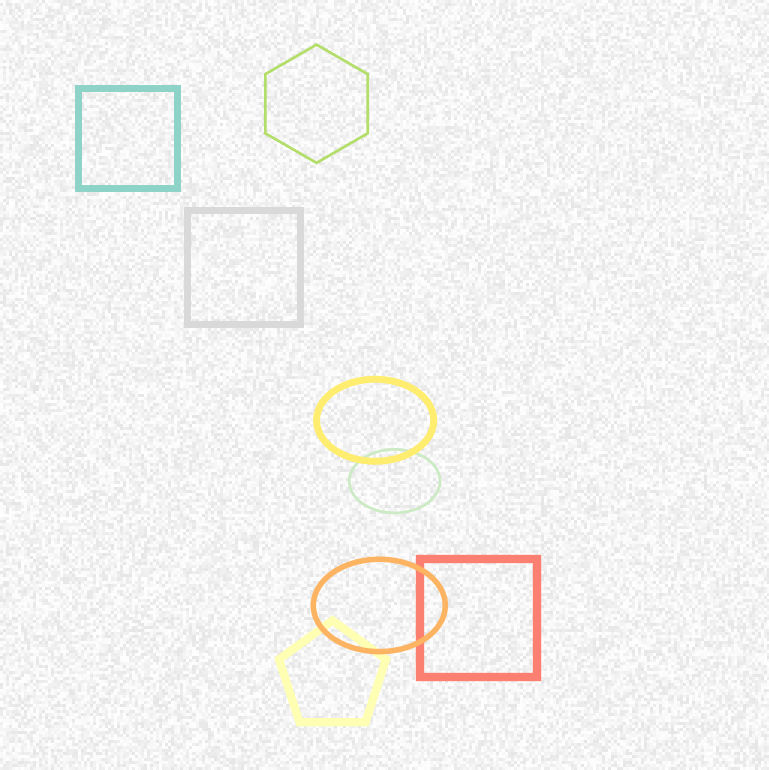[{"shape": "square", "thickness": 2.5, "radius": 0.32, "center": [0.166, 0.821]}, {"shape": "pentagon", "thickness": 3, "radius": 0.37, "center": [0.432, 0.121]}, {"shape": "square", "thickness": 3, "radius": 0.38, "center": [0.621, 0.197]}, {"shape": "oval", "thickness": 2, "radius": 0.43, "center": [0.493, 0.214]}, {"shape": "hexagon", "thickness": 1, "radius": 0.38, "center": [0.411, 0.865]}, {"shape": "square", "thickness": 2.5, "radius": 0.37, "center": [0.317, 0.653]}, {"shape": "oval", "thickness": 1, "radius": 0.29, "center": [0.513, 0.375]}, {"shape": "oval", "thickness": 2.5, "radius": 0.38, "center": [0.487, 0.454]}]